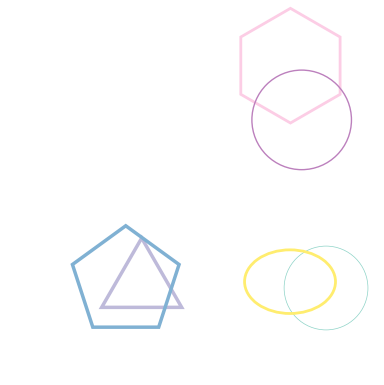[{"shape": "circle", "thickness": 0.5, "radius": 0.54, "center": [0.847, 0.252]}, {"shape": "triangle", "thickness": 2.5, "radius": 0.6, "center": [0.368, 0.262]}, {"shape": "pentagon", "thickness": 2.5, "radius": 0.73, "center": [0.327, 0.268]}, {"shape": "hexagon", "thickness": 2, "radius": 0.74, "center": [0.754, 0.829]}, {"shape": "circle", "thickness": 1, "radius": 0.65, "center": [0.784, 0.689]}, {"shape": "oval", "thickness": 2, "radius": 0.59, "center": [0.753, 0.268]}]